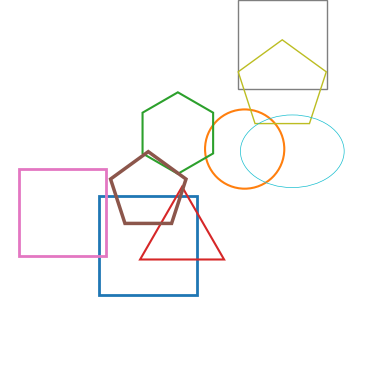[{"shape": "square", "thickness": 2, "radius": 0.64, "center": [0.384, 0.363]}, {"shape": "circle", "thickness": 1.5, "radius": 0.51, "center": [0.636, 0.613]}, {"shape": "hexagon", "thickness": 1.5, "radius": 0.53, "center": [0.462, 0.654]}, {"shape": "triangle", "thickness": 1.5, "radius": 0.63, "center": [0.473, 0.389]}, {"shape": "pentagon", "thickness": 2.5, "radius": 0.52, "center": [0.385, 0.503]}, {"shape": "square", "thickness": 2, "radius": 0.56, "center": [0.163, 0.448]}, {"shape": "square", "thickness": 1, "radius": 0.58, "center": [0.735, 0.885]}, {"shape": "pentagon", "thickness": 1, "radius": 0.6, "center": [0.733, 0.776]}, {"shape": "oval", "thickness": 0.5, "radius": 0.67, "center": [0.759, 0.607]}]